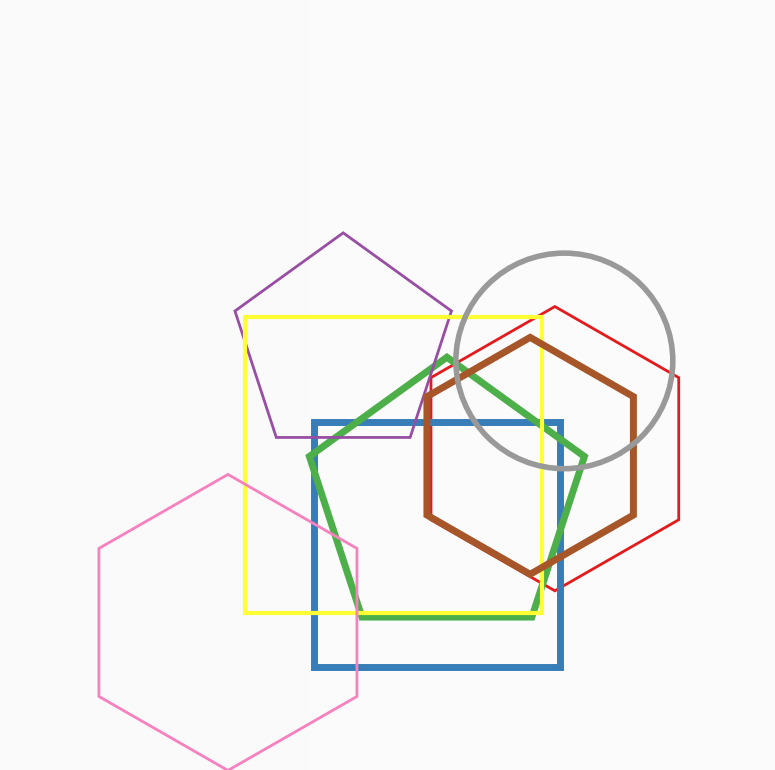[{"shape": "hexagon", "thickness": 1, "radius": 0.92, "center": [0.716, 0.417]}, {"shape": "square", "thickness": 2.5, "radius": 0.79, "center": [0.564, 0.293]}, {"shape": "pentagon", "thickness": 2.5, "radius": 0.93, "center": [0.577, 0.35]}, {"shape": "pentagon", "thickness": 1, "radius": 0.73, "center": [0.443, 0.551]}, {"shape": "square", "thickness": 1.5, "radius": 0.96, "center": [0.508, 0.396]}, {"shape": "hexagon", "thickness": 2.5, "radius": 0.77, "center": [0.684, 0.408]}, {"shape": "hexagon", "thickness": 1, "radius": 0.96, "center": [0.294, 0.192]}, {"shape": "circle", "thickness": 2, "radius": 0.7, "center": [0.728, 0.531]}]